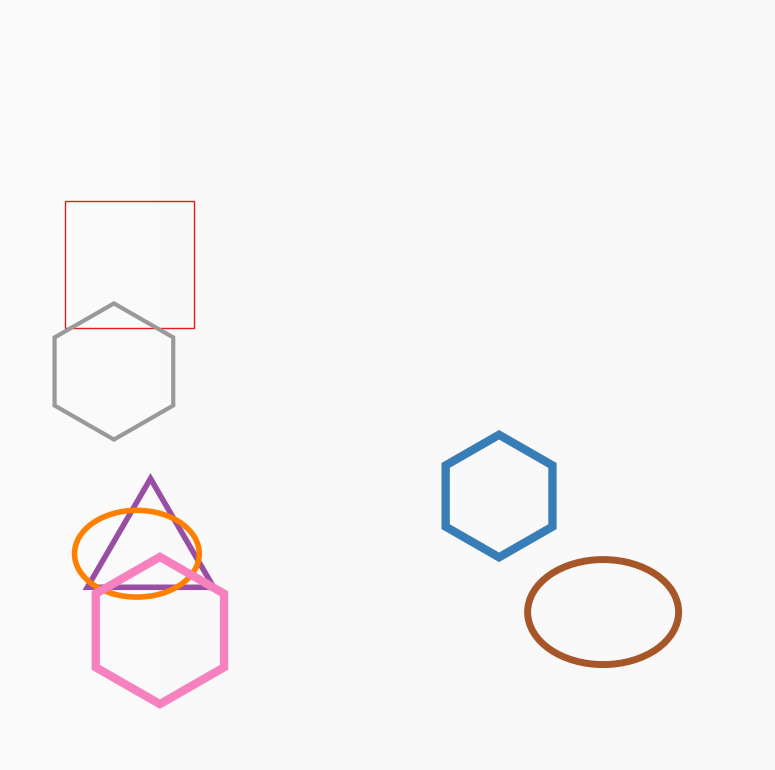[{"shape": "square", "thickness": 0.5, "radius": 0.41, "center": [0.167, 0.657]}, {"shape": "hexagon", "thickness": 3, "radius": 0.4, "center": [0.644, 0.356]}, {"shape": "triangle", "thickness": 2, "radius": 0.47, "center": [0.194, 0.284]}, {"shape": "oval", "thickness": 2, "radius": 0.4, "center": [0.177, 0.281]}, {"shape": "oval", "thickness": 2.5, "radius": 0.49, "center": [0.778, 0.205]}, {"shape": "hexagon", "thickness": 3, "radius": 0.48, "center": [0.206, 0.181]}, {"shape": "hexagon", "thickness": 1.5, "radius": 0.44, "center": [0.147, 0.518]}]